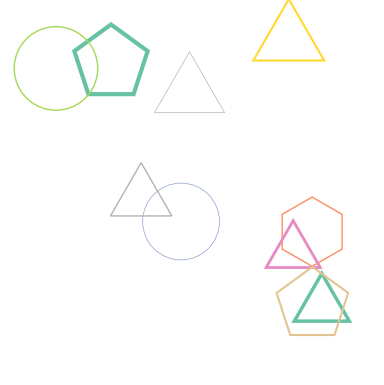[{"shape": "pentagon", "thickness": 3, "radius": 0.5, "center": [0.288, 0.836]}, {"shape": "triangle", "thickness": 2.5, "radius": 0.41, "center": [0.836, 0.207]}, {"shape": "hexagon", "thickness": 1, "radius": 0.45, "center": [0.811, 0.398]}, {"shape": "circle", "thickness": 0.5, "radius": 0.5, "center": [0.47, 0.425]}, {"shape": "triangle", "thickness": 2, "radius": 0.41, "center": [0.762, 0.346]}, {"shape": "circle", "thickness": 1, "radius": 0.54, "center": [0.145, 0.822]}, {"shape": "triangle", "thickness": 1.5, "radius": 0.53, "center": [0.75, 0.896]}, {"shape": "pentagon", "thickness": 1.5, "radius": 0.49, "center": [0.811, 0.209]}, {"shape": "triangle", "thickness": 0.5, "radius": 0.53, "center": [0.492, 0.76]}, {"shape": "triangle", "thickness": 1, "radius": 0.46, "center": [0.367, 0.485]}]